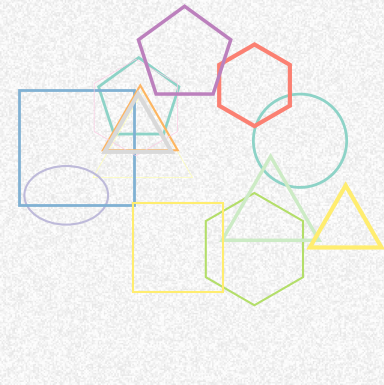[{"shape": "pentagon", "thickness": 2, "radius": 0.55, "center": [0.36, 0.741]}, {"shape": "circle", "thickness": 2, "radius": 0.61, "center": [0.779, 0.634]}, {"shape": "triangle", "thickness": 0.5, "radius": 0.75, "center": [0.371, 0.613]}, {"shape": "oval", "thickness": 1.5, "radius": 0.54, "center": [0.172, 0.493]}, {"shape": "hexagon", "thickness": 3, "radius": 0.53, "center": [0.661, 0.778]}, {"shape": "square", "thickness": 2, "radius": 0.75, "center": [0.198, 0.617]}, {"shape": "triangle", "thickness": 1.5, "radius": 0.56, "center": [0.364, 0.666]}, {"shape": "hexagon", "thickness": 1.5, "radius": 0.73, "center": [0.661, 0.353]}, {"shape": "hexagon", "thickness": 0.5, "radius": 0.63, "center": [0.353, 0.721]}, {"shape": "triangle", "thickness": 3, "radius": 0.5, "center": [0.359, 0.656]}, {"shape": "pentagon", "thickness": 2.5, "radius": 0.63, "center": [0.479, 0.858]}, {"shape": "triangle", "thickness": 2.5, "radius": 0.73, "center": [0.703, 0.448]}, {"shape": "square", "thickness": 1.5, "radius": 0.58, "center": [0.462, 0.357]}, {"shape": "triangle", "thickness": 3, "radius": 0.54, "center": [0.898, 0.411]}]